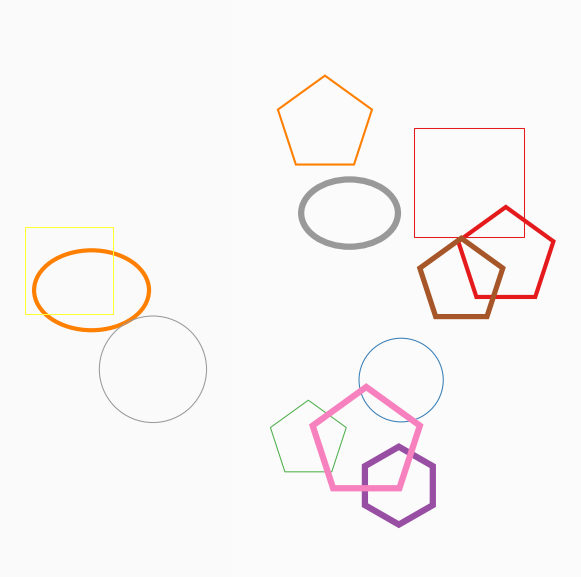[{"shape": "pentagon", "thickness": 2, "radius": 0.43, "center": [0.87, 0.555]}, {"shape": "square", "thickness": 0.5, "radius": 0.48, "center": [0.807, 0.683]}, {"shape": "circle", "thickness": 0.5, "radius": 0.36, "center": [0.69, 0.341]}, {"shape": "pentagon", "thickness": 0.5, "radius": 0.34, "center": [0.53, 0.238]}, {"shape": "hexagon", "thickness": 3, "radius": 0.34, "center": [0.686, 0.158]}, {"shape": "oval", "thickness": 2, "radius": 0.49, "center": [0.158, 0.497]}, {"shape": "pentagon", "thickness": 1, "radius": 0.43, "center": [0.559, 0.783]}, {"shape": "square", "thickness": 0.5, "radius": 0.38, "center": [0.119, 0.531]}, {"shape": "pentagon", "thickness": 2.5, "radius": 0.38, "center": [0.794, 0.512]}, {"shape": "pentagon", "thickness": 3, "radius": 0.48, "center": [0.63, 0.232]}, {"shape": "circle", "thickness": 0.5, "radius": 0.46, "center": [0.263, 0.36]}, {"shape": "oval", "thickness": 3, "radius": 0.42, "center": [0.601, 0.63]}]